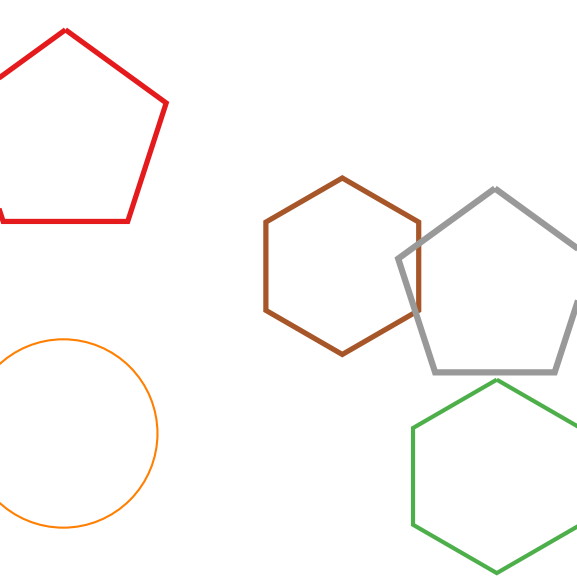[{"shape": "pentagon", "thickness": 2.5, "radius": 0.92, "center": [0.113, 0.764]}, {"shape": "hexagon", "thickness": 2, "radius": 0.84, "center": [0.86, 0.174]}, {"shape": "circle", "thickness": 1, "radius": 0.82, "center": [0.11, 0.249]}, {"shape": "hexagon", "thickness": 2.5, "radius": 0.76, "center": [0.593, 0.538]}, {"shape": "pentagon", "thickness": 3, "radius": 0.88, "center": [0.857, 0.497]}]